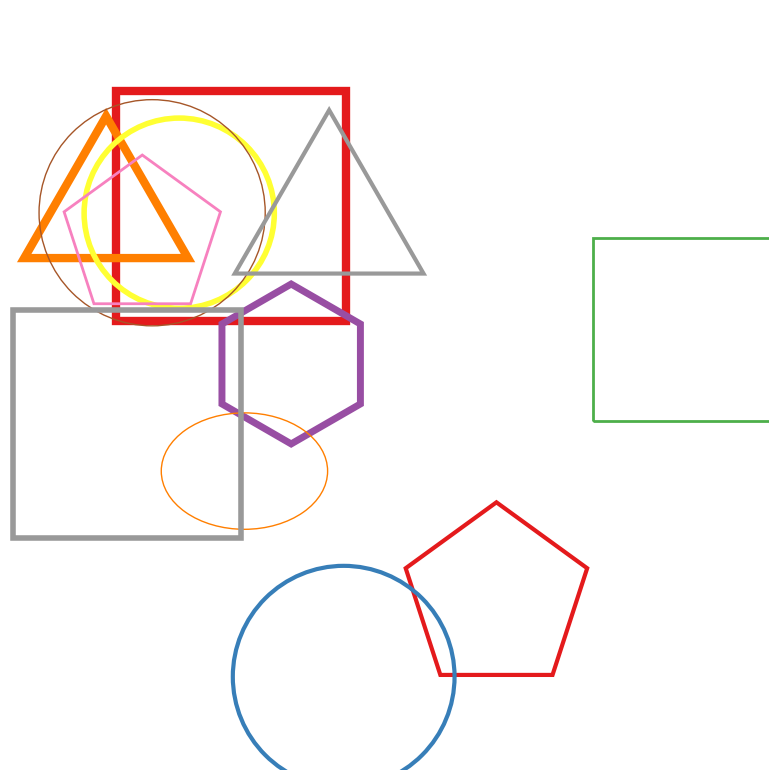[{"shape": "square", "thickness": 3, "radius": 0.75, "center": [0.3, 0.732]}, {"shape": "pentagon", "thickness": 1.5, "radius": 0.62, "center": [0.645, 0.224]}, {"shape": "circle", "thickness": 1.5, "radius": 0.72, "center": [0.446, 0.121]}, {"shape": "square", "thickness": 1, "radius": 0.59, "center": [0.888, 0.572]}, {"shape": "hexagon", "thickness": 2.5, "radius": 0.52, "center": [0.378, 0.527]}, {"shape": "oval", "thickness": 0.5, "radius": 0.54, "center": [0.317, 0.388]}, {"shape": "triangle", "thickness": 3, "radius": 0.61, "center": [0.138, 0.726]}, {"shape": "circle", "thickness": 2, "radius": 0.62, "center": [0.233, 0.723]}, {"shape": "circle", "thickness": 0.5, "radius": 0.73, "center": [0.198, 0.724]}, {"shape": "pentagon", "thickness": 1, "radius": 0.53, "center": [0.185, 0.692]}, {"shape": "square", "thickness": 2, "radius": 0.74, "center": [0.165, 0.449]}, {"shape": "triangle", "thickness": 1.5, "radius": 0.71, "center": [0.427, 0.715]}]